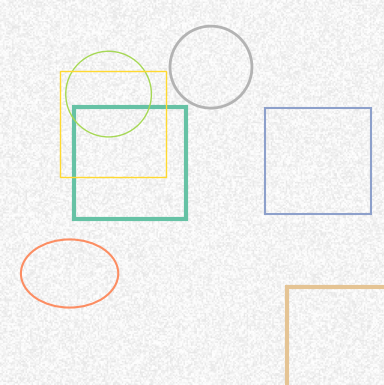[{"shape": "square", "thickness": 3, "radius": 0.73, "center": [0.337, 0.578]}, {"shape": "oval", "thickness": 1.5, "radius": 0.63, "center": [0.181, 0.29]}, {"shape": "square", "thickness": 1.5, "radius": 0.69, "center": [0.826, 0.582]}, {"shape": "circle", "thickness": 1, "radius": 0.56, "center": [0.282, 0.756]}, {"shape": "square", "thickness": 1, "radius": 0.69, "center": [0.293, 0.678]}, {"shape": "square", "thickness": 3, "radius": 0.74, "center": [0.893, 0.105]}, {"shape": "circle", "thickness": 2, "radius": 0.53, "center": [0.548, 0.826]}]